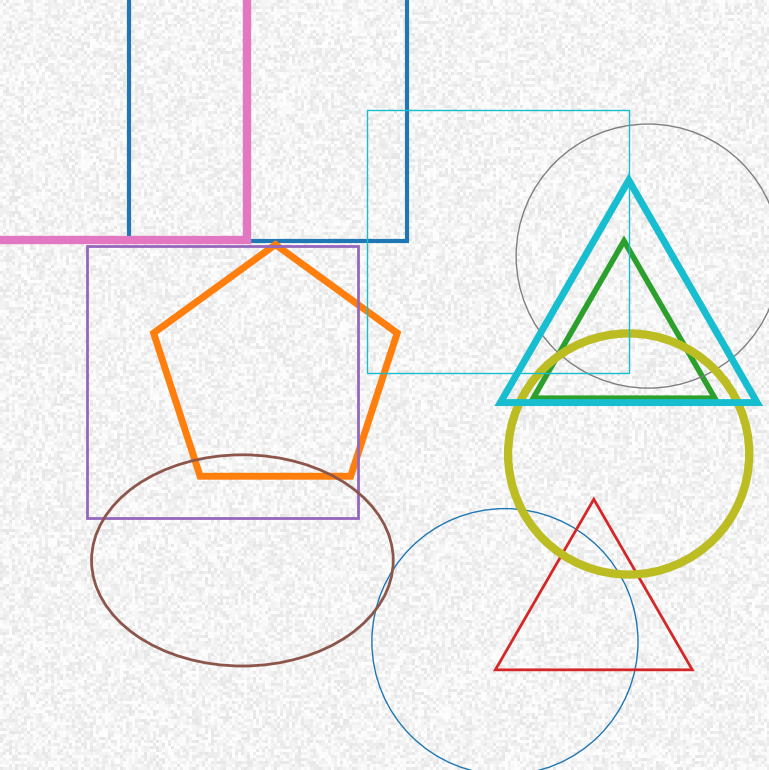[{"shape": "circle", "thickness": 0.5, "radius": 0.86, "center": [0.656, 0.167]}, {"shape": "square", "thickness": 1.5, "radius": 0.9, "center": [0.348, 0.868]}, {"shape": "pentagon", "thickness": 2.5, "radius": 0.83, "center": [0.358, 0.516]}, {"shape": "triangle", "thickness": 2, "radius": 0.68, "center": [0.81, 0.551]}, {"shape": "triangle", "thickness": 1, "radius": 0.74, "center": [0.771, 0.204]}, {"shape": "square", "thickness": 1, "radius": 0.88, "center": [0.289, 0.504]}, {"shape": "oval", "thickness": 1, "radius": 0.98, "center": [0.315, 0.272]}, {"shape": "square", "thickness": 3, "radius": 0.85, "center": [0.151, 0.858]}, {"shape": "circle", "thickness": 0.5, "radius": 0.86, "center": [0.842, 0.667]}, {"shape": "circle", "thickness": 3, "radius": 0.78, "center": [0.816, 0.41]}, {"shape": "square", "thickness": 0.5, "radius": 0.85, "center": [0.647, 0.686]}, {"shape": "triangle", "thickness": 2.5, "radius": 0.96, "center": [0.817, 0.573]}]